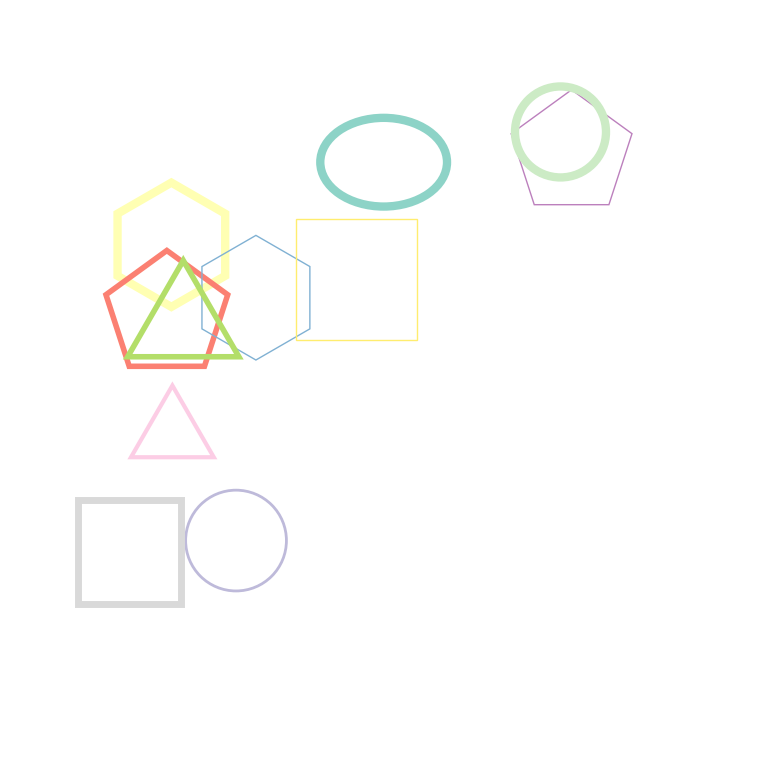[{"shape": "oval", "thickness": 3, "radius": 0.41, "center": [0.498, 0.789]}, {"shape": "hexagon", "thickness": 3, "radius": 0.4, "center": [0.223, 0.682]}, {"shape": "circle", "thickness": 1, "radius": 0.33, "center": [0.307, 0.298]}, {"shape": "pentagon", "thickness": 2, "radius": 0.42, "center": [0.217, 0.592]}, {"shape": "hexagon", "thickness": 0.5, "radius": 0.4, "center": [0.332, 0.613]}, {"shape": "triangle", "thickness": 2, "radius": 0.42, "center": [0.238, 0.578]}, {"shape": "triangle", "thickness": 1.5, "radius": 0.31, "center": [0.224, 0.437]}, {"shape": "square", "thickness": 2.5, "radius": 0.33, "center": [0.169, 0.283]}, {"shape": "pentagon", "thickness": 0.5, "radius": 0.41, "center": [0.742, 0.801]}, {"shape": "circle", "thickness": 3, "radius": 0.3, "center": [0.728, 0.829]}, {"shape": "square", "thickness": 0.5, "radius": 0.39, "center": [0.463, 0.637]}]